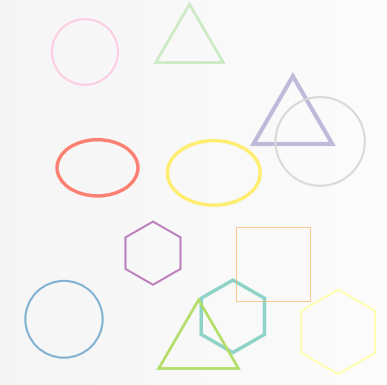[{"shape": "hexagon", "thickness": 2.5, "radius": 0.47, "center": [0.601, 0.178]}, {"shape": "hexagon", "thickness": 1.5, "radius": 0.55, "center": [0.873, 0.138]}, {"shape": "triangle", "thickness": 3, "radius": 0.59, "center": [0.756, 0.685]}, {"shape": "oval", "thickness": 2.5, "radius": 0.52, "center": [0.252, 0.564]}, {"shape": "circle", "thickness": 1.5, "radius": 0.5, "center": [0.165, 0.171]}, {"shape": "square", "thickness": 0.5, "radius": 0.47, "center": [0.704, 0.314]}, {"shape": "triangle", "thickness": 2, "radius": 0.59, "center": [0.513, 0.102]}, {"shape": "circle", "thickness": 1.5, "radius": 0.43, "center": [0.219, 0.865]}, {"shape": "circle", "thickness": 1.5, "radius": 0.58, "center": [0.826, 0.633]}, {"shape": "hexagon", "thickness": 1.5, "radius": 0.41, "center": [0.395, 0.342]}, {"shape": "triangle", "thickness": 2, "radius": 0.5, "center": [0.489, 0.888]}, {"shape": "oval", "thickness": 2.5, "radius": 0.6, "center": [0.552, 0.551]}]